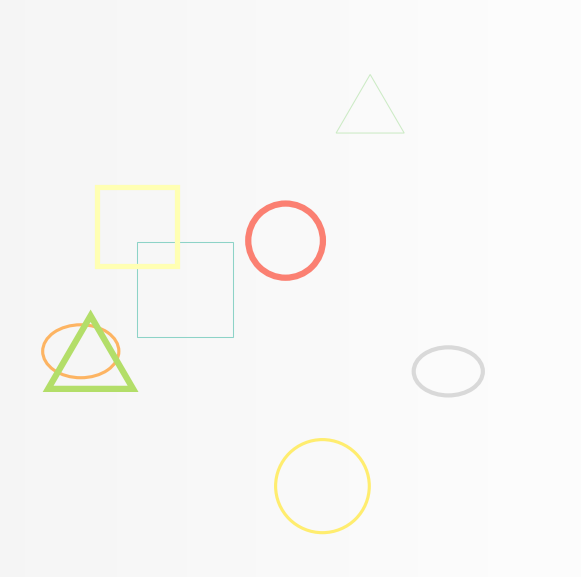[{"shape": "square", "thickness": 0.5, "radius": 0.41, "center": [0.318, 0.498]}, {"shape": "square", "thickness": 2.5, "radius": 0.35, "center": [0.236, 0.607]}, {"shape": "circle", "thickness": 3, "radius": 0.32, "center": [0.491, 0.582]}, {"shape": "oval", "thickness": 1.5, "radius": 0.33, "center": [0.139, 0.391]}, {"shape": "triangle", "thickness": 3, "radius": 0.42, "center": [0.156, 0.368]}, {"shape": "oval", "thickness": 2, "radius": 0.3, "center": [0.771, 0.356]}, {"shape": "triangle", "thickness": 0.5, "radius": 0.34, "center": [0.637, 0.803]}, {"shape": "circle", "thickness": 1.5, "radius": 0.4, "center": [0.555, 0.157]}]